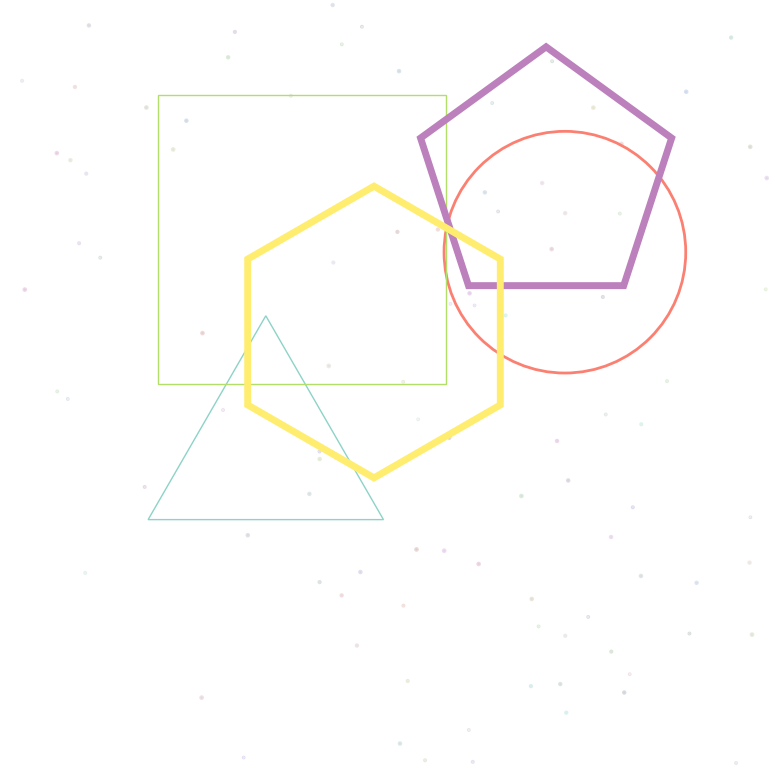[{"shape": "triangle", "thickness": 0.5, "radius": 0.88, "center": [0.345, 0.413]}, {"shape": "circle", "thickness": 1, "radius": 0.78, "center": [0.734, 0.672]}, {"shape": "square", "thickness": 0.5, "radius": 0.94, "center": [0.392, 0.689]}, {"shape": "pentagon", "thickness": 2.5, "radius": 0.86, "center": [0.709, 0.768]}, {"shape": "hexagon", "thickness": 2.5, "radius": 0.95, "center": [0.486, 0.569]}]